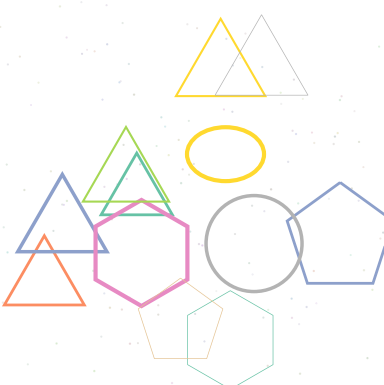[{"shape": "triangle", "thickness": 2, "radius": 0.53, "center": [0.355, 0.495]}, {"shape": "hexagon", "thickness": 0.5, "radius": 0.64, "center": [0.598, 0.117]}, {"shape": "triangle", "thickness": 2, "radius": 0.6, "center": [0.115, 0.268]}, {"shape": "pentagon", "thickness": 2, "radius": 0.72, "center": [0.884, 0.381]}, {"shape": "triangle", "thickness": 2.5, "radius": 0.67, "center": [0.162, 0.413]}, {"shape": "hexagon", "thickness": 3, "radius": 0.69, "center": [0.367, 0.343]}, {"shape": "triangle", "thickness": 1.5, "radius": 0.65, "center": [0.327, 0.541]}, {"shape": "triangle", "thickness": 1.5, "radius": 0.67, "center": [0.573, 0.817]}, {"shape": "oval", "thickness": 3, "radius": 0.5, "center": [0.586, 0.6]}, {"shape": "pentagon", "thickness": 0.5, "radius": 0.58, "center": [0.469, 0.162]}, {"shape": "circle", "thickness": 2.5, "radius": 0.62, "center": [0.66, 0.367]}, {"shape": "triangle", "thickness": 0.5, "radius": 0.7, "center": [0.679, 0.822]}]